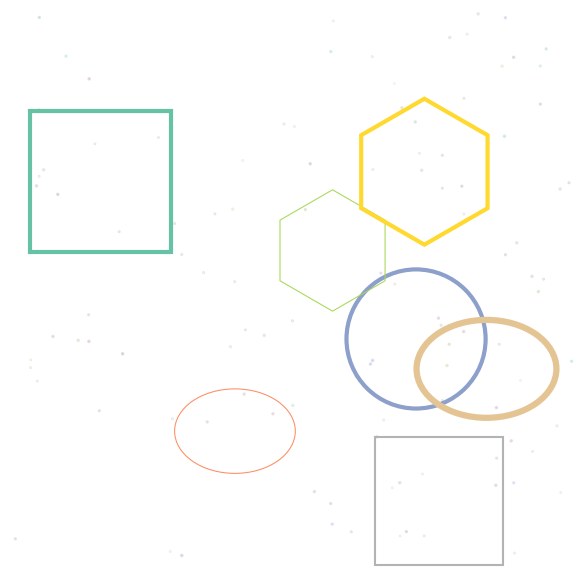[{"shape": "square", "thickness": 2, "radius": 0.61, "center": [0.174, 0.685]}, {"shape": "oval", "thickness": 0.5, "radius": 0.52, "center": [0.407, 0.253]}, {"shape": "circle", "thickness": 2, "radius": 0.6, "center": [0.72, 0.412]}, {"shape": "hexagon", "thickness": 0.5, "radius": 0.53, "center": [0.576, 0.565]}, {"shape": "hexagon", "thickness": 2, "radius": 0.63, "center": [0.735, 0.702]}, {"shape": "oval", "thickness": 3, "radius": 0.61, "center": [0.842, 0.36]}, {"shape": "square", "thickness": 1, "radius": 0.56, "center": [0.76, 0.131]}]